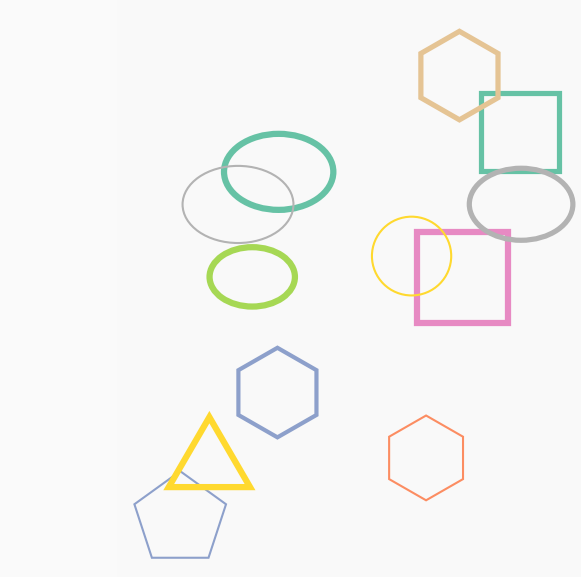[{"shape": "square", "thickness": 2.5, "radius": 0.33, "center": [0.894, 0.771]}, {"shape": "oval", "thickness": 3, "radius": 0.47, "center": [0.479, 0.702]}, {"shape": "hexagon", "thickness": 1, "radius": 0.37, "center": [0.733, 0.206]}, {"shape": "pentagon", "thickness": 1, "radius": 0.41, "center": [0.31, 0.1]}, {"shape": "hexagon", "thickness": 2, "radius": 0.39, "center": [0.477, 0.319]}, {"shape": "square", "thickness": 3, "radius": 0.39, "center": [0.795, 0.518]}, {"shape": "oval", "thickness": 3, "radius": 0.37, "center": [0.434, 0.52]}, {"shape": "triangle", "thickness": 3, "radius": 0.4, "center": [0.36, 0.196]}, {"shape": "circle", "thickness": 1, "radius": 0.34, "center": [0.708, 0.556]}, {"shape": "hexagon", "thickness": 2.5, "radius": 0.38, "center": [0.79, 0.868]}, {"shape": "oval", "thickness": 1, "radius": 0.48, "center": [0.409, 0.645]}, {"shape": "oval", "thickness": 2.5, "radius": 0.45, "center": [0.897, 0.645]}]